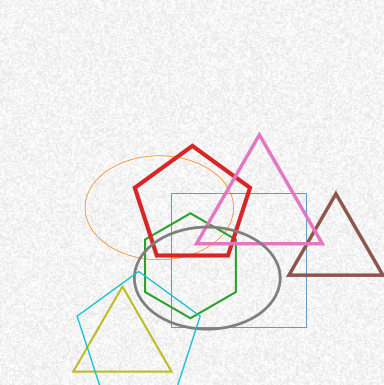[{"shape": "square", "thickness": 0.5, "radius": 0.87, "center": [0.62, 0.324]}, {"shape": "oval", "thickness": 0.5, "radius": 0.96, "center": [0.414, 0.46]}, {"shape": "hexagon", "thickness": 1.5, "radius": 0.68, "center": [0.495, 0.31]}, {"shape": "pentagon", "thickness": 3, "radius": 0.79, "center": [0.5, 0.464]}, {"shape": "triangle", "thickness": 2.5, "radius": 0.7, "center": [0.873, 0.356]}, {"shape": "triangle", "thickness": 2.5, "radius": 0.94, "center": [0.674, 0.461]}, {"shape": "oval", "thickness": 2, "radius": 0.95, "center": [0.538, 0.278]}, {"shape": "triangle", "thickness": 1.5, "radius": 0.74, "center": [0.318, 0.108]}, {"shape": "pentagon", "thickness": 1, "radius": 0.84, "center": [0.36, 0.127]}]